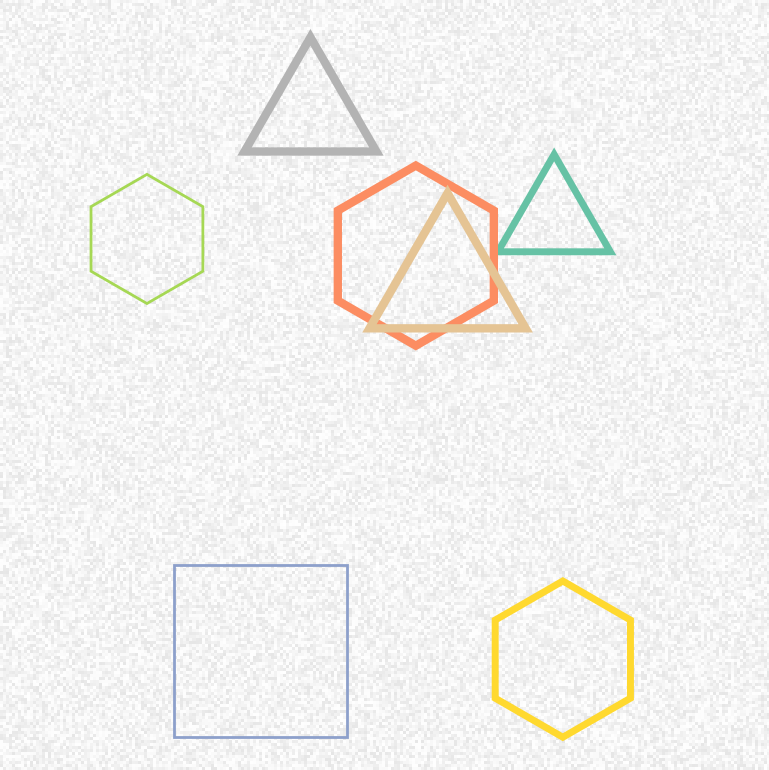[{"shape": "triangle", "thickness": 2.5, "radius": 0.42, "center": [0.72, 0.715]}, {"shape": "hexagon", "thickness": 3, "radius": 0.58, "center": [0.54, 0.668]}, {"shape": "square", "thickness": 1, "radius": 0.56, "center": [0.338, 0.155]}, {"shape": "hexagon", "thickness": 1, "radius": 0.42, "center": [0.191, 0.69]}, {"shape": "hexagon", "thickness": 2.5, "radius": 0.51, "center": [0.731, 0.144]}, {"shape": "triangle", "thickness": 3, "radius": 0.59, "center": [0.581, 0.632]}, {"shape": "triangle", "thickness": 3, "radius": 0.49, "center": [0.403, 0.853]}]